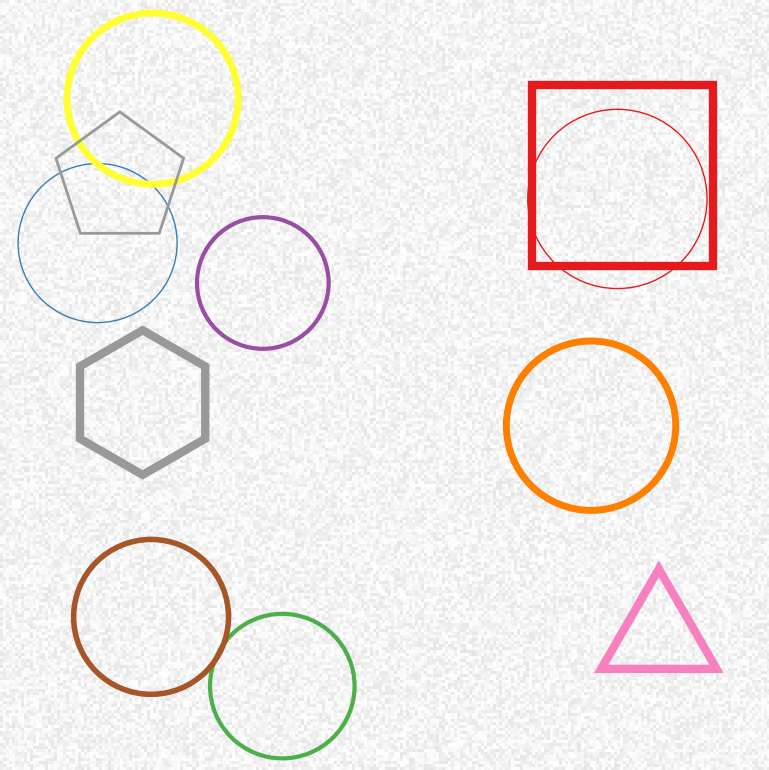[{"shape": "square", "thickness": 3, "radius": 0.59, "center": [0.809, 0.772]}, {"shape": "circle", "thickness": 0.5, "radius": 0.58, "center": [0.802, 0.742]}, {"shape": "circle", "thickness": 0.5, "radius": 0.52, "center": [0.127, 0.684]}, {"shape": "circle", "thickness": 1.5, "radius": 0.47, "center": [0.367, 0.109]}, {"shape": "circle", "thickness": 1.5, "radius": 0.43, "center": [0.341, 0.633]}, {"shape": "circle", "thickness": 2.5, "radius": 0.55, "center": [0.768, 0.447]}, {"shape": "circle", "thickness": 2.5, "radius": 0.56, "center": [0.198, 0.872]}, {"shape": "circle", "thickness": 2, "radius": 0.5, "center": [0.196, 0.199]}, {"shape": "triangle", "thickness": 3, "radius": 0.43, "center": [0.856, 0.175]}, {"shape": "hexagon", "thickness": 3, "radius": 0.47, "center": [0.185, 0.477]}, {"shape": "pentagon", "thickness": 1, "radius": 0.44, "center": [0.156, 0.768]}]